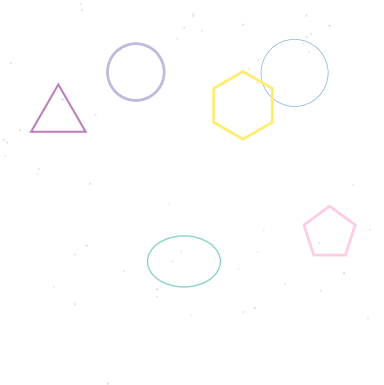[{"shape": "oval", "thickness": 1, "radius": 0.47, "center": [0.478, 0.321]}, {"shape": "circle", "thickness": 2, "radius": 0.37, "center": [0.353, 0.813]}, {"shape": "circle", "thickness": 0.5, "radius": 0.44, "center": [0.765, 0.811]}, {"shape": "pentagon", "thickness": 2, "radius": 0.35, "center": [0.856, 0.394]}, {"shape": "triangle", "thickness": 1.5, "radius": 0.41, "center": [0.152, 0.699]}, {"shape": "hexagon", "thickness": 2, "radius": 0.44, "center": [0.631, 0.726]}]